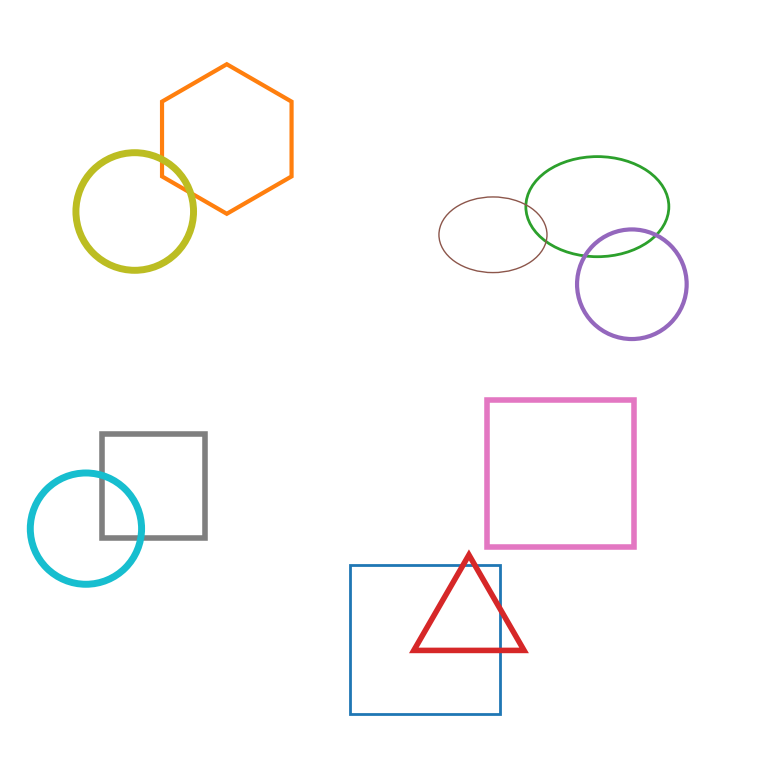[{"shape": "square", "thickness": 1, "radius": 0.49, "center": [0.552, 0.17]}, {"shape": "hexagon", "thickness": 1.5, "radius": 0.49, "center": [0.295, 0.819]}, {"shape": "oval", "thickness": 1, "radius": 0.46, "center": [0.776, 0.732]}, {"shape": "triangle", "thickness": 2, "radius": 0.41, "center": [0.609, 0.197]}, {"shape": "circle", "thickness": 1.5, "radius": 0.36, "center": [0.821, 0.631]}, {"shape": "oval", "thickness": 0.5, "radius": 0.35, "center": [0.64, 0.695]}, {"shape": "square", "thickness": 2, "radius": 0.48, "center": [0.728, 0.386]}, {"shape": "square", "thickness": 2, "radius": 0.34, "center": [0.199, 0.369]}, {"shape": "circle", "thickness": 2.5, "radius": 0.38, "center": [0.175, 0.725]}, {"shape": "circle", "thickness": 2.5, "radius": 0.36, "center": [0.112, 0.313]}]